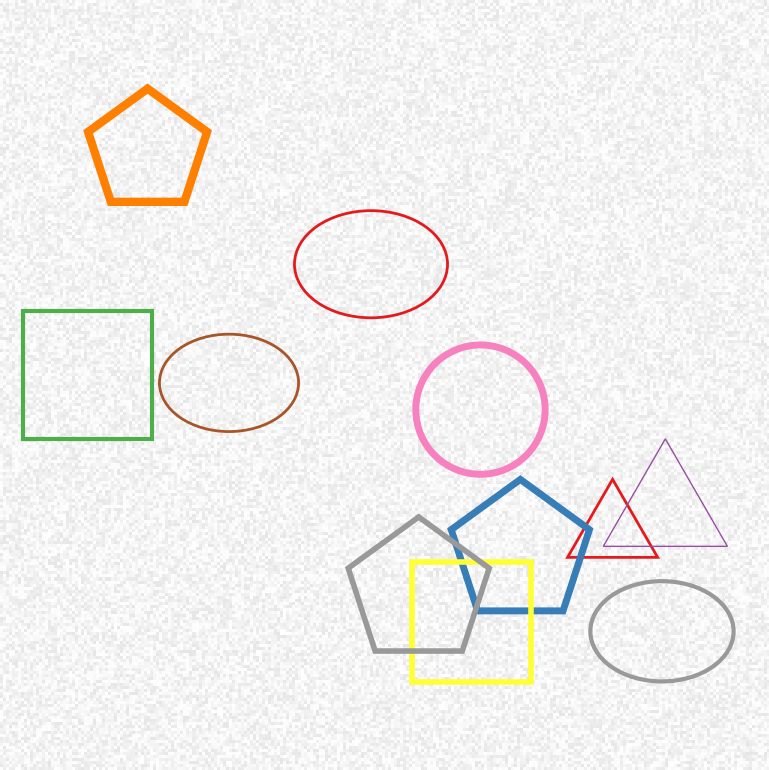[{"shape": "oval", "thickness": 1, "radius": 0.5, "center": [0.482, 0.657]}, {"shape": "triangle", "thickness": 1, "radius": 0.34, "center": [0.796, 0.31]}, {"shape": "pentagon", "thickness": 2.5, "radius": 0.47, "center": [0.676, 0.283]}, {"shape": "square", "thickness": 1.5, "radius": 0.42, "center": [0.114, 0.513]}, {"shape": "triangle", "thickness": 0.5, "radius": 0.47, "center": [0.864, 0.337]}, {"shape": "pentagon", "thickness": 3, "radius": 0.41, "center": [0.192, 0.804]}, {"shape": "square", "thickness": 2, "radius": 0.39, "center": [0.612, 0.192]}, {"shape": "oval", "thickness": 1, "radius": 0.45, "center": [0.297, 0.503]}, {"shape": "circle", "thickness": 2.5, "radius": 0.42, "center": [0.624, 0.468]}, {"shape": "oval", "thickness": 1.5, "radius": 0.47, "center": [0.86, 0.18]}, {"shape": "pentagon", "thickness": 2, "radius": 0.48, "center": [0.544, 0.232]}]